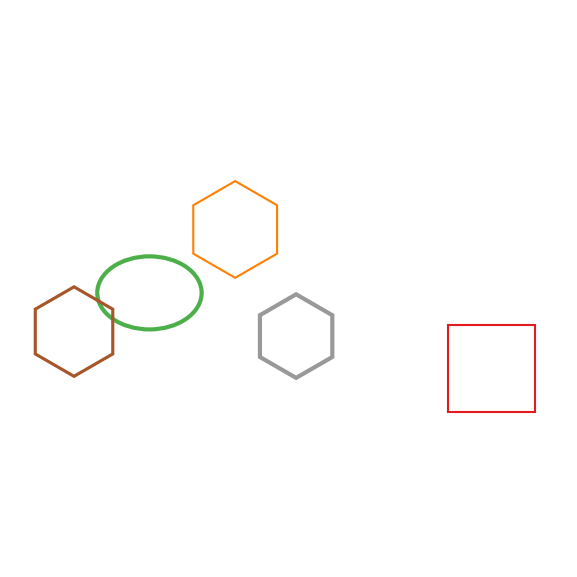[{"shape": "square", "thickness": 1, "radius": 0.38, "center": [0.851, 0.362]}, {"shape": "oval", "thickness": 2, "radius": 0.45, "center": [0.259, 0.492]}, {"shape": "hexagon", "thickness": 1, "radius": 0.42, "center": [0.407, 0.602]}, {"shape": "hexagon", "thickness": 1.5, "radius": 0.39, "center": [0.128, 0.425]}, {"shape": "hexagon", "thickness": 2, "radius": 0.36, "center": [0.513, 0.417]}]